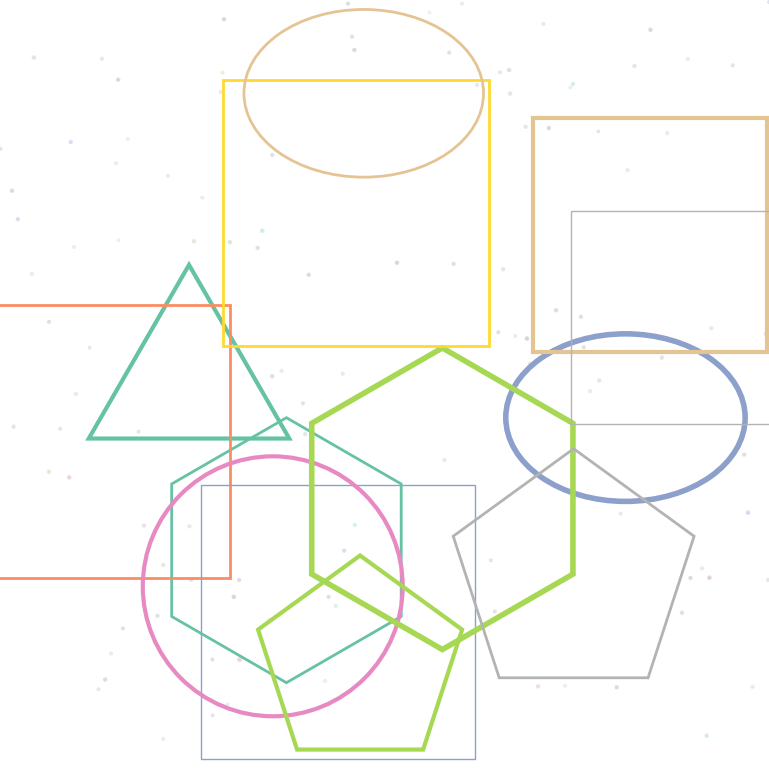[{"shape": "hexagon", "thickness": 1, "radius": 0.86, "center": [0.372, 0.285]}, {"shape": "triangle", "thickness": 1.5, "radius": 0.75, "center": [0.245, 0.506]}, {"shape": "square", "thickness": 1, "radius": 0.89, "center": [0.121, 0.427]}, {"shape": "oval", "thickness": 2, "radius": 0.78, "center": [0.812, 0.458]}, {"shape": "square", "thickness": 0.5, "radius": 0.89, "center": [0.439, 0.192]}, {"shape": "circle", "thickness": 1.5, "radius": 0.84, "center": [0.354, 0.239]}, {"shape": "hexagon", "thickness": 2, "radius": 0.98, "center": [0.574, 0.352]}, {"shape": "pentagon", "thickness": 1.5, "radius": 0.7, "center": [0.468, 0.139]}, {"shape": "square", "thickness": 1, "radius": 0.86, "center": [0.463, 0.723]}, {"shape": "square", "thickness": 1.5, "radius": 0.76, "center": [0.845, 0.695]}, {"shape": "oval", "thickness": 1, "radius": 0.78, "center": [0.472, 0.879]}, {"shape": "pentagon", "thickness": 1, "radius": 0.82, "center": [0.745, 0.253]}, {"shape": "square", "thickness": 0.5, "radius": 0.69, "center": [0.88, 0.587]}]